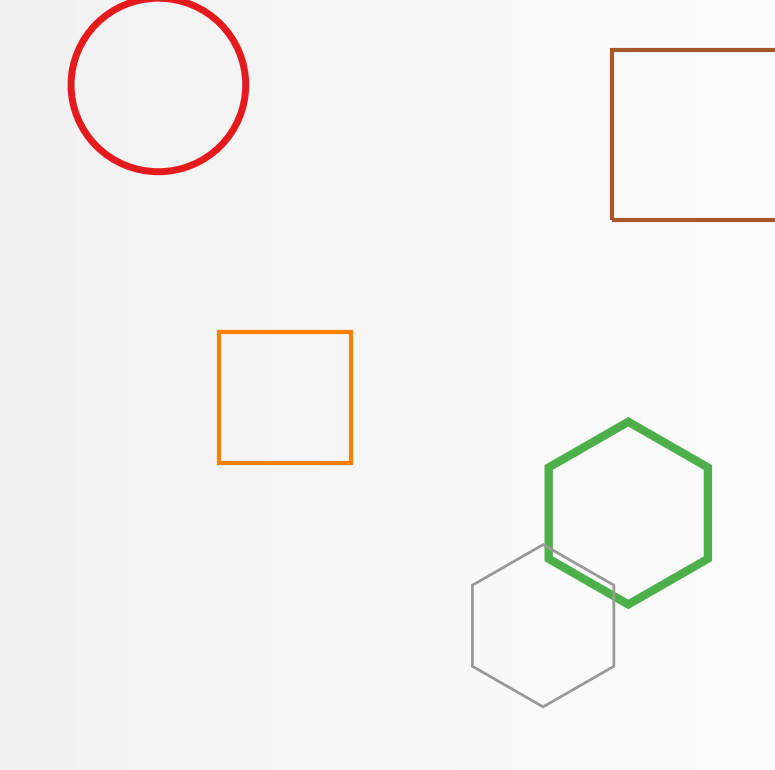[{"shape": "circle", "thickness": 2.5, "radius": 0.56, "center": [0.204, 0.89]}, {"shape": "hexagon", "thickness": 3, "radius": 0.59, "center": [0.811, 0.334]}, {"shape": "square", "thickness": 1.5, "radius": 0.43, "center": [0.368, 0.484]}, {"shape": "square", "thickness": 1.5, "radius": 0.55, "center": [0.899, 0.825]}, {"shape": "hexagon", "thickness": 1, "radius": 0.53, "center": [0.701, 0.187]}]